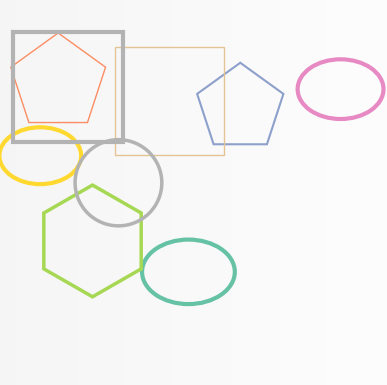[{"shape": "oval", "thickness": 3, "radius": 0.6, "center": [0.486, 0.294]}, {"shape": "pentagon", "thickness": 1, "radius": 0.64, "center": [0.15, 0.786]}, {"shape": "pentagon", "thickness": 1.5, "radius": 0.59, "center": [0.62, 0.72]}, {"shape": "oval", "thickness": 3, "radius": 0.55, "center": [0.879, 0.768]}, {"shape": "hexagon", "thickness": 2.5, "radius": 0.73, "center": [0.239, 0.374]}, {"shape": "oval", "thickness": 3, "radius": 0.53, "center": [0.104, 0.596]}, {"shape": "square", "thickness": 1, "radius": 0.7, "center": [0.436, 0.738]}, {"shape": "square", "thickness": 3, "radius": 0.71, "center": [0.175, 0.774]}, {"shape": "circle", "thickness": 2.5, "radius": 0.56, "center": [0.306, 0.525]}]